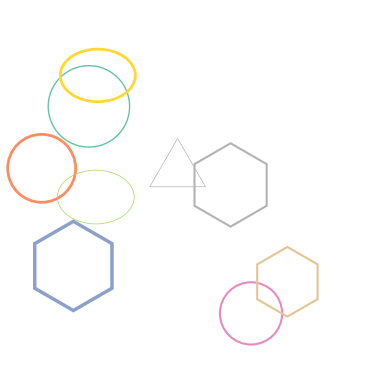[{"shape": "circle", "thickness": 1, "radius": 0.53, "center": [0.231, 0.724]}, {"shape": "circle", "thickness": 2, "radius": 0.44, "center": [0.108, 0.563]}, {"shape": "hexagon", "thickness": 2.5, "radius": 0.58, "center": [0.191, 0.309]}, {"shape": "circle", "thickness": 1.5, "radius": 0.4, "center": [0.652, 0.186]}, {"shape": "oval", "thickness": 0.5, "radius": 0.5, "center": [0.249, 0.488]}, {"shape": "oval", "thickness": 2, "radius": 0.49, "center": [0.254, 0.804]}, {"shape": "hexagon", "thickness": 1.5, "radius": 0.45, "center": [0.746, 0.268]}, {"shape": "triangle", "thickness": 0.5, "radius": 0.42, "center": [0.461, 0.557]}, {"shape": "hexagon", "thickness": 1.5, "radius": 0.54, "center": [0.599, 0.52]}]